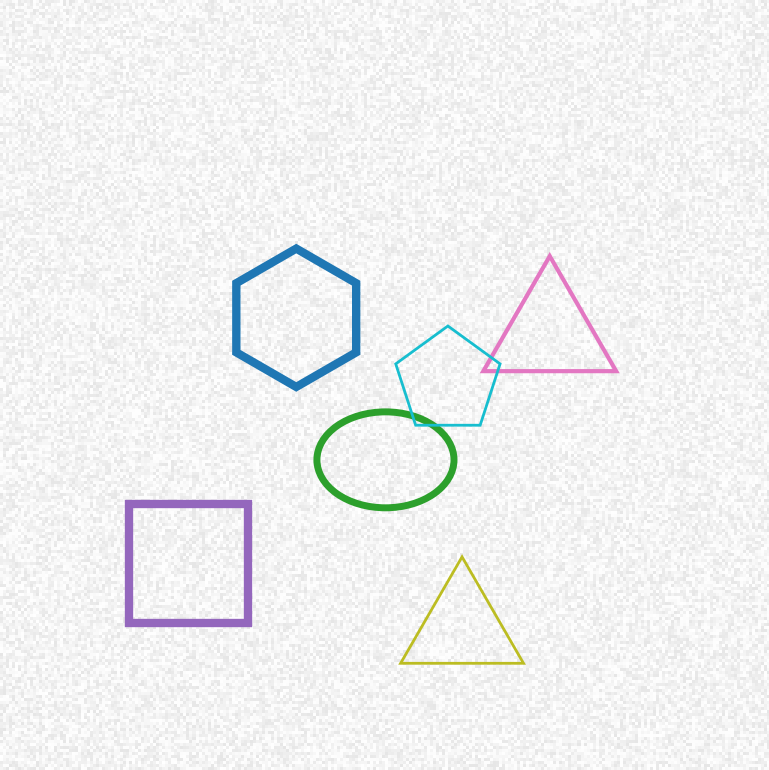[{"shape": "hexagon", "thickness": 3, "radius": 0.45, "center": [0.385, 0.587]}, {"shape": "oval", "thickness": 2.5, "radius": 0.45, "center": [0.501, 0.403]}, {"shape": "square", "thickness": 3, "radius": 0.39, "center": [0.245, 0.268]}, {"shape": "triangle", "thickness": 1.5, "radius": 0.5, "center": [0.714, 0.568]}, {"shape": "triangle", "thickness": 1, "radius": 0.46, "center": [0.6, 0.185]}, {"shape": "pentagon", "thickness": 1, "radius": 0.36, "center": [0.582, 0.505]}]